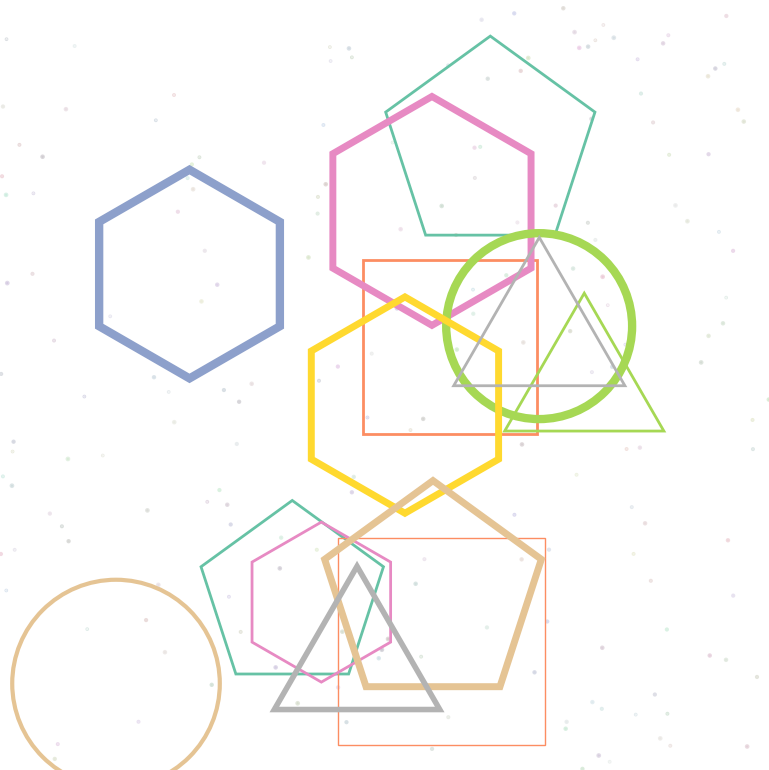[{"shape": "pentagon", "thickness": 1, "radius": 0.62, "center": [0.38, 0.225]}, {"shape": "pentagon", "thickness": 1, "radius": 0.71, "center": [0.637, 0.81]}, {"shape": "square", "thickness": 1, "radius": 0.56, "center": [0.585, 0.549]}, {"shape": "square", "thickness": 0.5, "radius": 0.67, "center": [0.573, 0.167]}, {"shape": "hexagon", "thickness": 3, "radius": 0.68, "center": [0.246, 0.644]}, {"shape": "hexagon", "thickness": 2.5, "radius": 0.74, "center": [0.561, 0.726]}, {"shape": "hexagon", "thickness": 1, "radius": 0.52, "center": [0.417, 0.218]}, {"shape": "circle", "thickness": 3, "radius": 0.6, "center": [0.7, 0.576]}, {"shape": "triangle", "thickness": 1, "radius": 0.6, "center": [0.759, 0.5]}, {"shape": "hexagon", "thickness": 2.5, "radius": 0.7, "center": [0.526, 0.474]}, {"shape": "pentagon", "thickness": 2.5, "radius": 0.74, "center": [0.562, 0.228]}, {"shape": "circle", "thickness": 1.5, "radius": 0.67, "center": [0.151, 0.112]}, {"shape": "triangle", "thickness": 2, "radius": 0.62, "center": [0.464, 0.141]}, {"shape": "triangle", "thickness": 1, "radius": 0.64, "center": [0.7, 0.563]}]